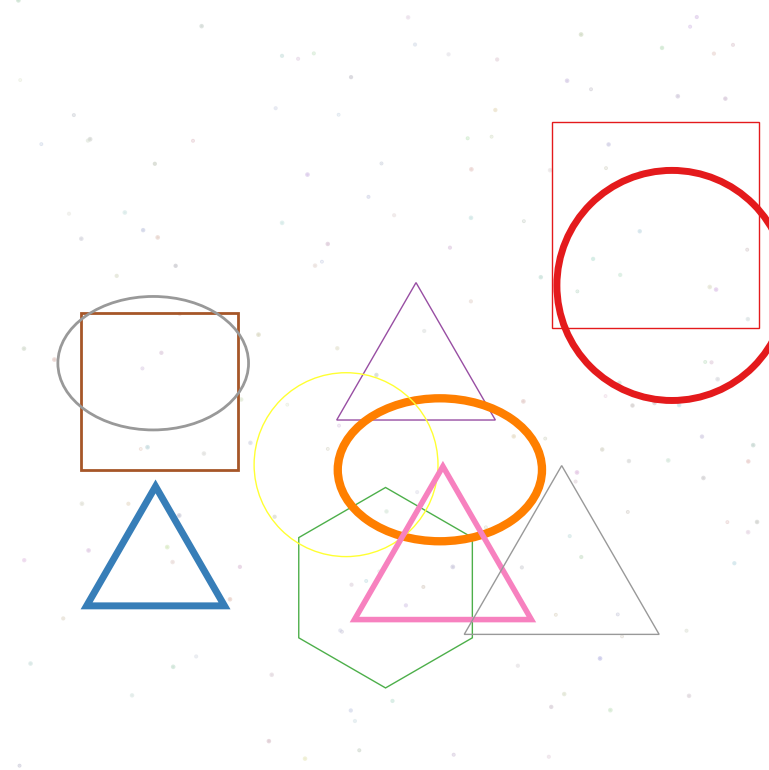[{"shape": "circle", "thickness": 2.5, "radius": 0.75, "center": [0.873, 0.629]}, {"shape": "square", "thickness": 0.5, "radius": 0.67, "center": [0.851, 0.708]}, {"shape": "triangle", "thickness": 2.5, "radius": 0.52, "center": [0.202, 0.265]}, {"shape": "hexagon", "thickness": 0.5, "radius": 0.65, "center": [0.501, 0.237]}, {"shape": "triangle", "thickness": 0.5, "radius": 0.59, "center": [0.54, 0.514]}, {"shape": "oval", "thickness": 3, "radius": 0.66, "center": [0.571, 0.39]}, {"shape": "circle", "thickness": 0.5, "radius": 0.6, "center": [0.449, 0.397]}, {"shape": "square", "thickness": 1, "radius": 0.51, "center": [0.207, 0.491]}, {"shape": "triangle", "thickness": 2, "radius": 0.66, "center": [0.575, 0.262]}, {"shape": "oval", "thickness": 1, "radius": 0.62, "center": [0.199, 0.528]}, {"shape": "triangle", "thickness": 0.5, "radius": 0.73, "center": [0.729, 0.249]}]